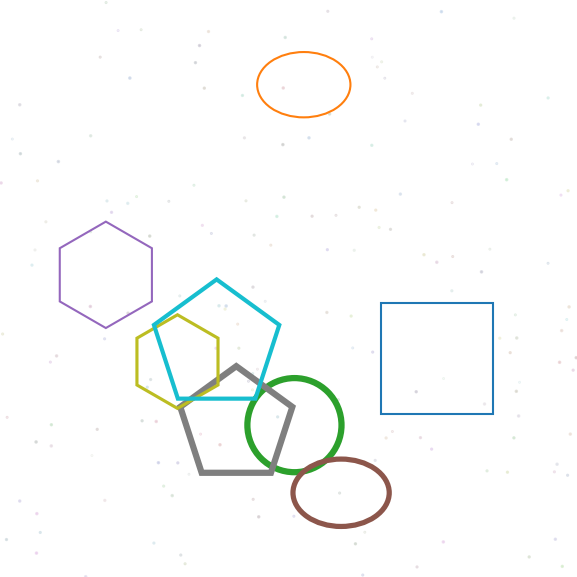[{"shape": "square", "thickness": 1, "radius": 0.48, "center": [0.757, 0.378]}, {"shape": "oval", "thickness": 1, "radius": 0.4, "center": [0.526, 0.852]}, {"shape": "circle", "thickness": 3, "radius": 0.41, "center": [0.51, 0.263]}, {"shape": "hexagon", "thickness": 1, "radius": 0.46, "center": [0.183, 0.523]}, {"shape": "oval", "thickness": 2.5, "radius": 0.42, "center": [0.591, 0.146]}, {"shape": "pentagon", "thickness": 3, "radius": 0.51, "center": [0.409, 0.263]}, {"shape": "hexagon", "thickness": 1.5, "radius": 0.41, "center": [0.307, 0.373]}, {"shape": "pentagon", "thickness": 2, "radius": 0.57, "center": [0.375, 0.401]}]